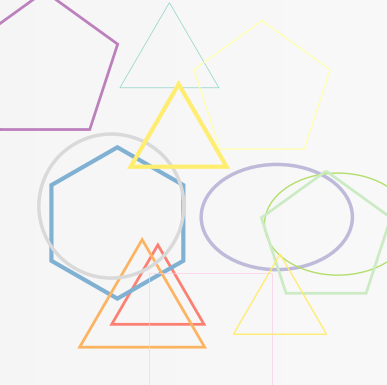[{"shape": "triangle", "thickness": 0.5, "radius": 0.74, "center": [0.437, 0.846]}, {"shape": "pentagon", "thickness": 1, "radius": 0.92, "center": [0.676, 0.762]}, {"shape": "oval", "thickness": 2.5, "radius": 0.98, "center": [0.714, 0.436]}, {"shape": "triangle", "thickness": 2, "radius": 0.69, "center": [0.407, 0.226]}, {"shape": "hexagon", "thickness": 3, "radius": 0.98, "center": [0.303, 0.421]}, {"shape": "triangle", "thickness": 2, "radius": 0.93, "center": [0.367, 0.191]}, {"shape": "oval", "thickness": 1, "radius": 0.95, "center": [0.872, 0.418]}, {"shape": "square", "thickness": 0.5, "radius": 0.79, "center": [0.543, 0.133]}, {"shape": "circle", "thickness": 2.5, "radius": 0.94, "center": [0.287, 0.465]}, {"shape": "pentagon", "thickness": 2, "radius": 0.99, "center": [0.115, 0.824]}, {"shape": "pentagon", "thickness": 2, "radius": 0.88, "center": [0.842, 0.38]}, {"shape": "triangle", "thickness": 1, "radius": 0.69, "center": [0.723, 0.201]}, {"shape": "triangle", "thickness": 3, "radius": 0.72, "center": [0.461, 0.638]}]